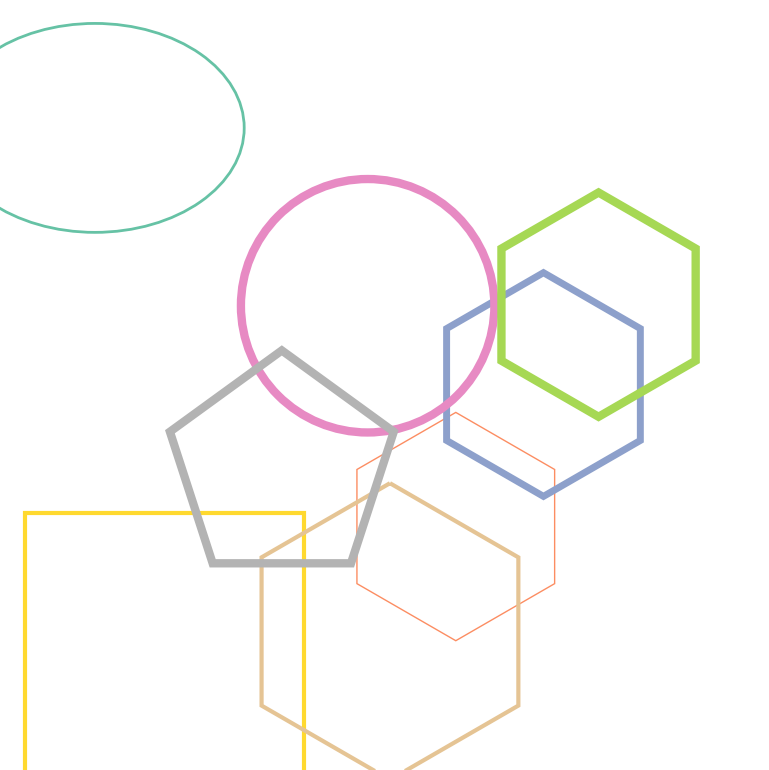[{"shape": "oval", "thickness": 1, "radius": 0.97, "center": [0.123, 0.834]}, {"shape": "hexagon", "thickness": 0.5, "radius": 0.74, "center": [0.592, 0.316]}, {"shape": "hexagon", "thickness": 2.5, "radius": 0.73, "center": [0.706, 0.501]}, {"shape": "circle", "thickness": 3, "radius": 0.82, "center": [0.477, 0.603]}, {"shape": "hexagon", "thickness": 3, "radius": 0.73, "center": [0.777, 0.604]}, {"shape": "square", "thickness": 1.5, "radius": 0.91, "center": [0.214, 0.153]}, {"shape": "hexagon", "thickness": 1.5, "radius": 0.96, "center": [0.506, 0.18]}, {"shape": "pentagon", "thickness": 3, "radius": 0.76, "center": [0.366, 0.392]}]